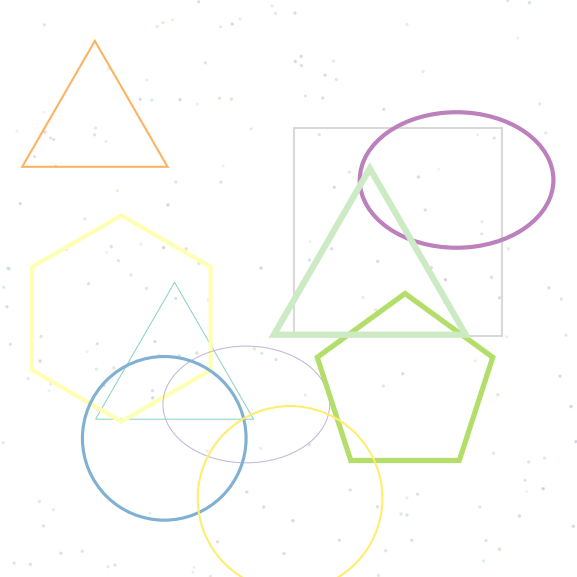[{"shape": "triangle", "thickness": 0.5, "radius": 0.79, "center": [0.302, 0.352]}, {"shape": "hexagon", "thickness": 2, "radius": 0.89, "center": [0.21, 0.448]}, {"shape": "oval", "thickness": 0.5, "radius": 0.72, "center": [0.426, 0.299]}, {"shape": "circle", "thickness": 1.5, "radius": 0.71, "center": [0.284, 0.24]}, {"shape": "triangle", "thickness": 1, "radius": 0.73, "center": [0.164, 0.783]}, {"shape": "pentagon", "thickness": 2.5, "radius": 0.8, "center": [0.701, 0.331]}, {"shape": "square", "thickness": 1, "radius": 0.9, "center": [0.69, 0.597]}, {"shape": "oval", "thickness": 2, "radius": 0.84, "center": [0.791, 0.687]}, {"shape": "triangle", "thickness": 3, "radius": 0.96, "center": [0.64, 0.515]}, {"shape": "circle", "thickness": 1, "radius": 0.8, "center": [0.502, 0.136]}]